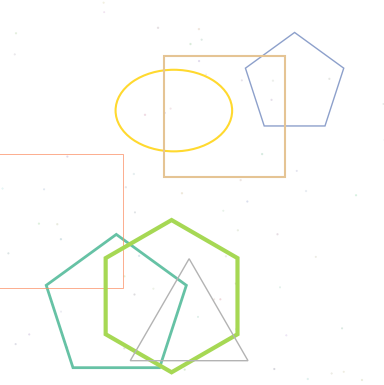[{"shape": "pentagon", "thickness": 2, "radius": 0.96, "center": [0.302, 0.2]}, {"shape": "square", "thickness": 0.5, "radius": 0.87, "center": [0.146, 0.426]}, {"shape": "pentagon", "thickness": 1, "radius": 0.67, "center": [0.765, 0.781]}, {"shape": "hexagon", "thickness": 3, "radius": 0.99, "center": [0.446, 0.231]}, {"shape": "oval", "thickness": 1.5, "radius": 0.76, "center": [0.452, 0.713]}, {"shape": "square", "thickness": 1.5, "radius": 0.79, "center": [0.583, 0.697]}, {"shape": "triangle", "thickness": 1, "radius": 0.88, "center": [0.491, 0.151]}]